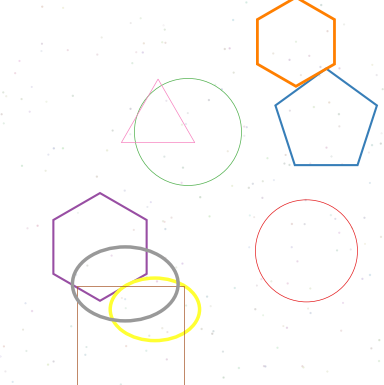[{"shape": "circle", "thickness": 0.5, "radius": 0.66, "center": [0.796, 0.348]}, {"shape": "pentagon", "thickness": 1.5, "radius": 0.69, "center": [0.847, 0.683]}, {"shape": "circle", "thickness": 0.5, "radius": 0.7, "center": [0.488, 0.657]}, {"shape": "hexagon", "thickness": 1.5, "radius": 0.7, "center": [0.26, 0.359]}, {"shape": "hexagon", "thickness": 2, "radius": 0.58, "center": [0.769, 0.891]}, {"shape": "oval", "thickness": 2.5, "radius": 0.58, "center": [0.402, 0.197]}, {"shape": "square", "thickness": 0.5, "radius": 0.69, "center": [0.339, 0.119]}, {"shape": "triangle", "thickness": 0.5, "radius": 0.55, "center": [0.411, 0.685]}, {"shape": "oval", "thickness": 2.5, "radius": 0.69, "center": [0.325, 0.263]}]